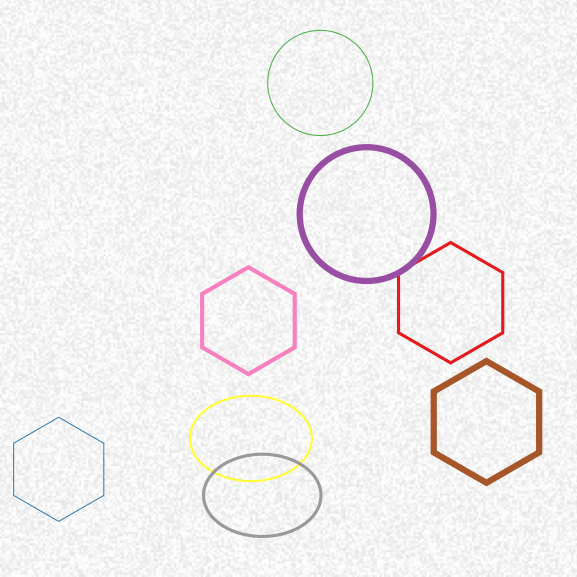[{"shape": "hexagon", "thickness": 1.5, "radius": 0.52, "center": [0.78, 0.475]}, {"shape": "hexagon", "thickness": 0.5, "radius": 0.45, "center": [0.102, 0.186]}, {"shape": "circle", "thickness": 0.5, "radius": 0.46, "center": [0.555, 0.856]}, {"shape": "circle", "thickness": 3, "radius": 0.58, "center": [0.635, 0.628]}, {"shape": "oval", "thickness": 1, "radius": 0.53, "center": [0.434, 0.24]}, {"shape": "hexagon", "thickness": 3, "radius": 0.53, "center": [0.842, 0.268]}, {"shape": "hexagon", "thickness": 2, "radius": 0.46, "center": [0.43, 0.444]}, {"shape": "oval", "thickness": 1.5, "radius": 0.51, "center": [0.454, 0.141]}]